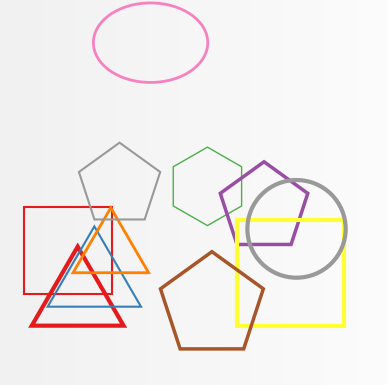[{"shape": "triangle", "thickness": 3, "radius": 0.68, "center": [0.2, 0.223]}, {"shape": "square", "thickness": 1.5, "radius": 0.57, "center": [0.176, 0.349]}, {"shape": "triangle", "thickness": 1.5, "radius": 0.7, "center": [0.243, 0.273]}, {"shape": "hexagon", "thickness": 1, "radius": 0.51, "center": [0.535, 0.516]}, {"shape": "pentagon", "thickness": 2.5, "radius": 0.59, "center": [0.681, 0.461]}, {"shape": "triangle", "thickness": 2, "radius": 0.56, "center": [0.286, 0.348]}, {"shape": "square", "thickness": 3, "radius": 0.69, "center": [0.749, 0.29]}, {"shape": "pentagon", "thickness": 2.5, "radius": 0.7, "center": [0.547, 0.207]}, {"shape": "oval", "thickness": 2, "radius": 0.74, "center": [0.389, 0.889]}, {"shape": "pentagon", "thickness": 1.5, "radius": 0.55, "center": [0.309, 0.519]}, {"shape": "circle", "thickness": 3, "radius": 0.63, "center": [0.765, 0.406]}]